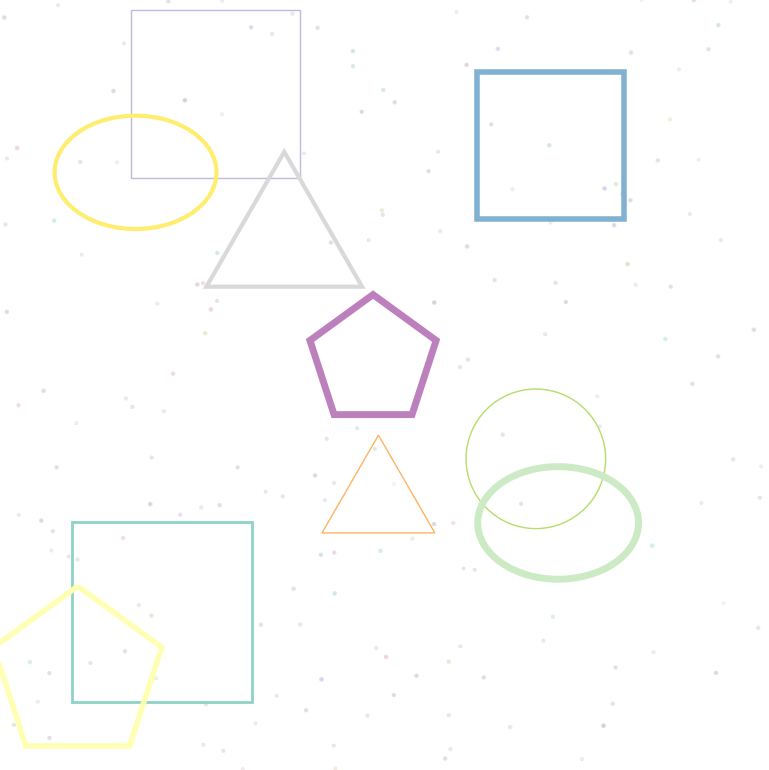[{"shape": "square", "thickness": 1, "radius": 0.59, "center": [0.211, 0.205]}, {"shape": "pentagon", "thickness": 2, "radius": 0.57, "center": [0.101, 0.124]}, {"shape": "square", "thickness": 0.5, "radius": 0.55, "center": [0.28, 0.878]}, {"shape": "square", "thickness": 2, "radius": 0.48, "center": [0.714, 0.811]}, {"shape": "triangle", "thickness": 0.5, "radius": 0.42, "center": [0.492, 0.35]}, {"shape": "circle", "thickness": 0.5, "radius": 0.45, "center": [0.696, 0.404]}, {"shape": "triangle", "thickness": 1.5, "radius": 0.58, "center": [0.369, 0.686]}, {"shape": "pentagon", "thickness": 2.5, "radius": 0.43, "center": [0.484, 0.531]}, {"shape": "oval", "thickness": 2.5, "radius": 0.52, "center": [0.725, 0.321]}, {"shape": "oval", "thickness": 1.5, "radius": 0.53, "center": [0.176, 0.776]}]